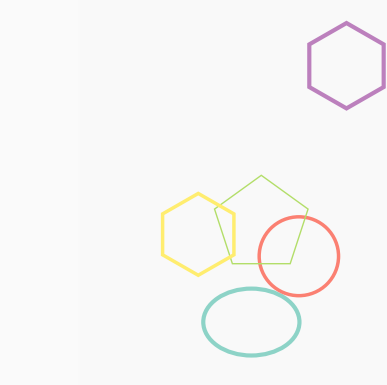[{"shape": "oval", "thickness": 3, "radius": 0.62, "center": [0.649, 0.163]}, {"shape": "circle", "thickness": 2.5, "radius": 0.51, "center": [0.771, 0.334]}, {"shape": "pentagon", "thickness": 1, "radius": 0.63, "center": [0.674, 0.418]}, {"shape": "hexagon", "thickness": 3, "radius": 0.55, "center": [0.894, 0.829]}, {"shape": "hexagon", "thickness": 2.5, "radius": 0.53, "center": [0.512, 0.391]}]